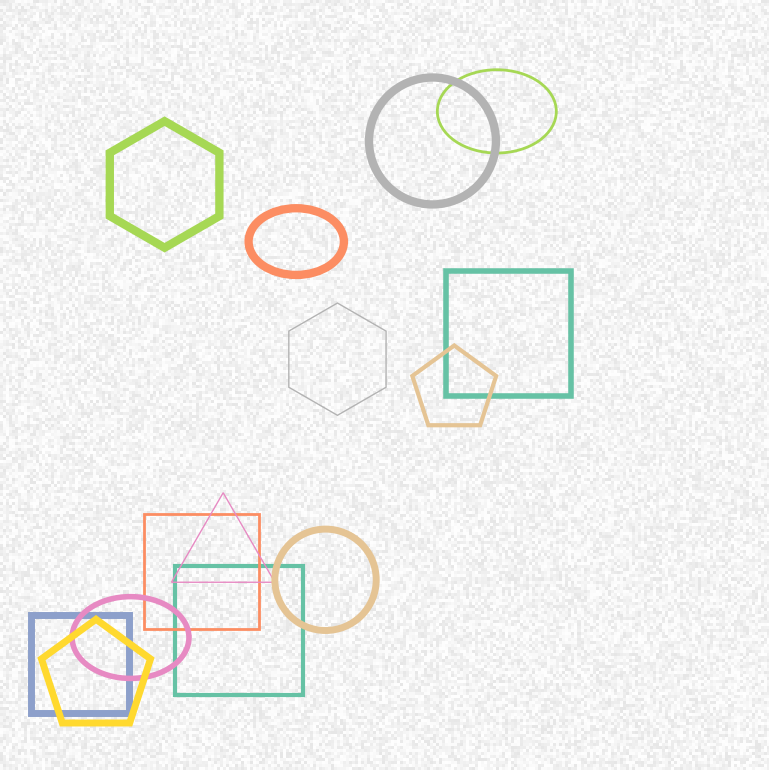[{"shape": "square", "thickness": 1.5, "radius": 0.42, "center": [0.311, 0.181]}, {"shape": "square", "thickness": 2, "radius": 0.41, "center": [0.66, 0.566]}, {"shape": "square", "thickness": 1, "radius": 0.37, "center": [0.262, 0.258]}, {"shape": "oval", "thickness": 3, "radius": 0.31, "center": [0.385, 0.686]}, {"shape": "square", "thickness": 2.5, "radius": 0.32, "center": [0.104, 0.138]}, {"shape": "oval", "thickness": 2, "radius": 0.38, "center": [0.17, 0.172]}, {"shape": "triangle", "thickness": 0.5, "radius": 0.39, "center": [0.29, 0.283]}, {"shape": "hexagon", "thickness": 3, "radius": 0.41, "center": [0.214, 0.76]}, {"shape": "oval", "thickness": 1, "radius": 0.39, "center": [0.645, 0.855]}, {"shape": "pentagon", "thickness": 2.5, "radius": 0.37, "center": [0.125, 0.121]}, {"shape": "pentagon", "thickness": 1.5, "radius": 0.29, "center": [0.59, 0.494]}, {"shape": "circle", "thickness": 2.5, "radius": 0.33, "center": [0.423, 0.247]}, {"shape": "hexagon", "thickness": 0.5, "radius": 0.36, "center": [0.438, 0.534]}, {"shape": "circle", "thickness": 3, "radius": 0.41, "center": [0.562, 0.817]}]